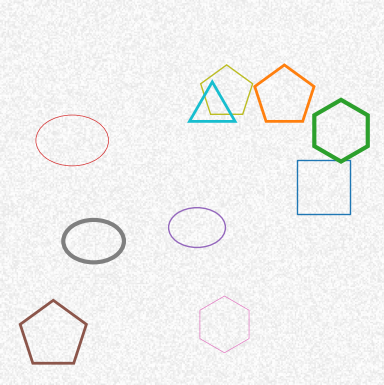[{"shape": "square", "thickness": 1, "radius": 0.35, "center": [0.841, 0.515]}, {"shape": "pentagon", "thickness": 2, "radius": 0.4, "center": [0.739, 0.75]}, {"shape": "hexagon", "thickness": 3, "radius": 0.4, "center": [0.886, 0.661]}, {"shape": "oval", "thickness": 0.5, "radius": 0.47, "center": [0.188, 0.635]}, {"shape": "oval", "thickness": 1, "radius": 0.37, "center": [0.512, 0.409]}, {"shape": "pentagon", "thickness": 2, "radius": 0.45, "center": [0.138, 0.13]}, {"shape": "hexagon", "thickness": 0.5, "radius": 0.37, "center": [0.583, 0.157]}, {"shape": "oval", "thickness": 3, "radius": 0.39, "center": [0.243, 0.374]}, {"shape": "pentagon", "thickness": 1, "radius": 0.35, "center": [0.589, 0.76]}, {"shape": "triangle", "thickness": 2, "radius": 0.34, "center": [0.551, 0.719]}]